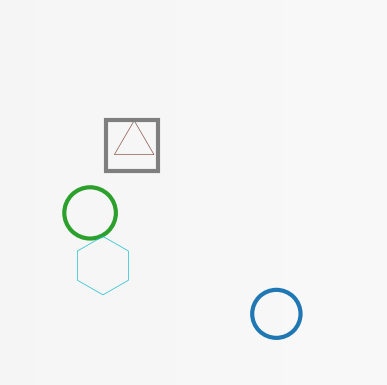[{"shape": "circle", "thickness": 3, "radius": 0.31, "center": [0.713, 0.185]}, {"shape": "circle", "thickness": 3, "radius": 0.33, "center": [0.232, 0.447]}, {"shape": "triangle", "thickness": 0.5, "radius": 0.3, "center": [0.346, 0.628]}, {"shape": "square", "thickness": 3, "radius": 0.33, "center": [0.342, 0.622]}, {"shape": "hexagon", "thickness": 0.5, "radius": 0.38, "center": [0.266, 0.31]}]